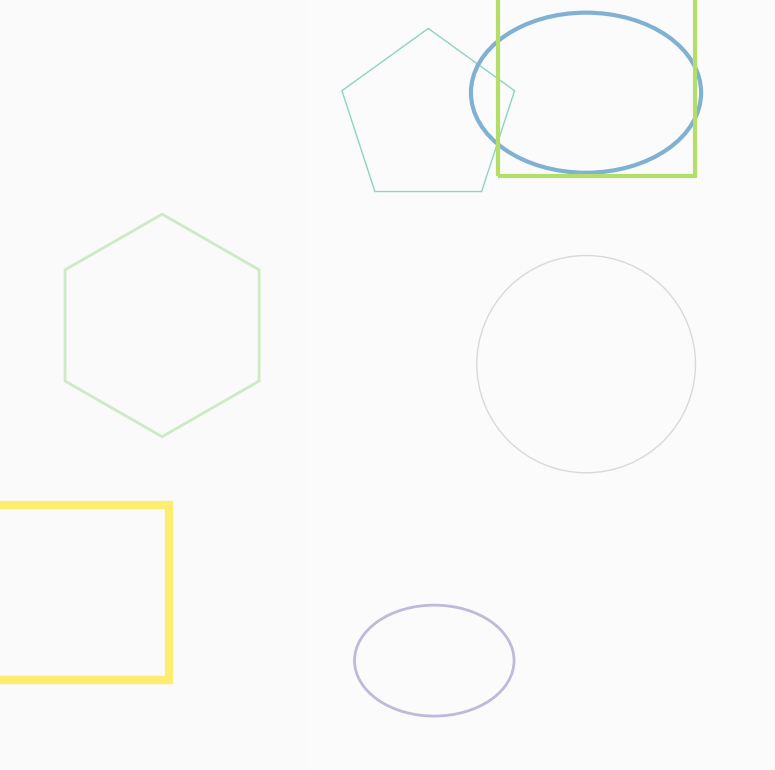[{"shape": "pentagon", "thickness": 0.5, "radius": 0.59, "center": [0.553, 0.846]}, {"shape": "oval", "thickness": 1, "radius": 0.51, "center": [0.56, 0.142]}, {"shape": "oval", "thickness": 1.5, "radius": 0.74, "center": [0.756, 0.88]}, {"shape": "square", "thickness": 1.5, "radius": 0.64, "center": [0.77, 0.899]}, {"shape": "circle", "thickness": 0.5, "radius": 0.71, "center": [0.756, 0.527]}, {"shape": "hexagon", "thickness": 1, "radius": 0.72, "center": [0.209, 0.577]}, {"shape": "square", "thickness": 3, "radius": 0.57, "center": [0.106, 0.231]}]